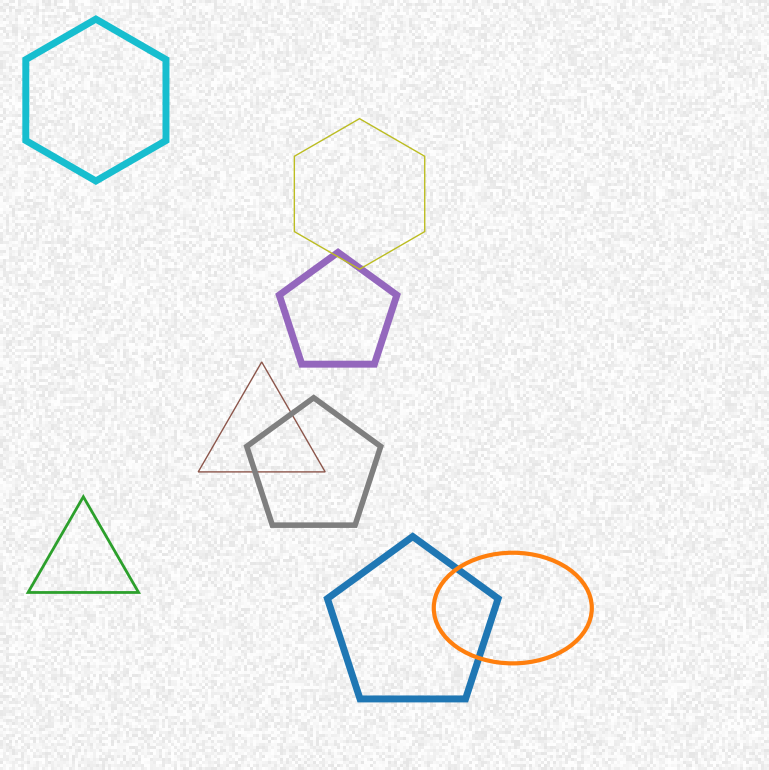[{"shape": "pentagon", "thickness": 2.5, "radius": 0.58, "center": [0.536, 0.187]}, {"shape": "oval", "thickness": 1.5, "radius": 0.51, "center": [0.666, 0.21]}, {"shape": "triangle", "thickness": 1, "radius": 0.41, "center": [0.108, 0.272]}, {"shape": "pentagon", "thickness": 2.5, "radius": 0.4, "center": [0.439, 0.592]}, {"shape": "triangle", "thickness": 0.5, "radius": 0.48, "center": [0.34, 0.435]}, {"shape": "pentagon", "thickness": 2, "radius": 0.46, "center": [0.407, 0.392]}, {"shape": "hexagon", "thickness": 0.5, "radius": 0.49, "center": [0.467, 0.748]}, {"shape": "hexagon", "thickness": 2.5, "radius": 0.53, "center": [0.125, 0.87]}]